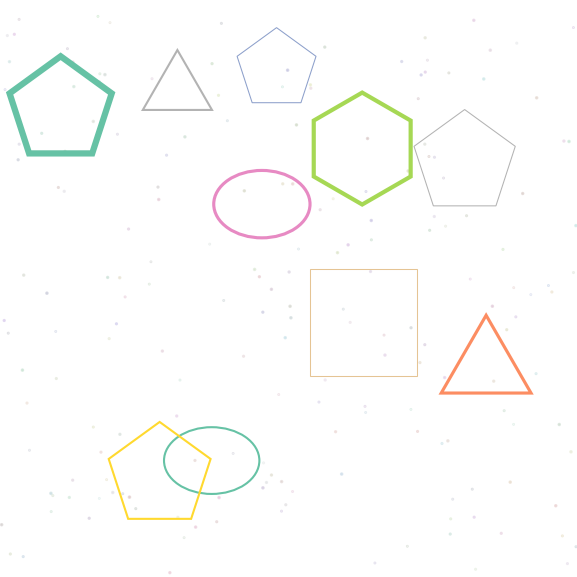[{"shape": "pentagon", "thickness": 3, "radius": 0.46, "center": [0.105, 0.809]}, {"shape": "oval", "thickness": 1, "radius": 0.41, "center": [0.367, 0.202]}, {"shape": "triangle", "thickness": 1.5, "radius": 0.45, "center": [0.842, 0.363]}, {"shape": "pentagon", "thickness": 0.5, "radius": 0.36, "center": [0.479, 0.879]}, {"shape": "oval", "thickness": 1.5, "radius": 0.42, "center": [0.453, 0.646]}, {"shape": "hexagon", "thickness": 2, "radius": 0.48, "center": [0.627, 0.742]}, {"shape": "pentagon", "thickness": 1, "radius": 0.46, "center": [0.276, 0.176]}, {"shape": "square", "thickness": 0.5, "radius": 0.46, "center": [0.63, 0.44]}, {"shape": "triangle", "thickness": 1, "radius": 0.35, "center": [0.307, 0.843]}, {"shape": "pentagon", "thickness": 0.5, "radius": 0.46, "center": [0.805, 0.717]}]